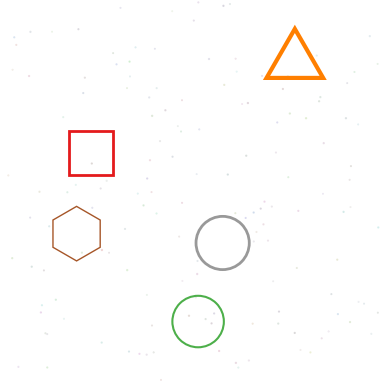[{"shape": "square", "thickness": 2, "radius": 0.29, "center": [0.236, 0.602]}, {"shape": "circle", "thickness": 1.5, "radius": 0.33, "center": [0.515, 0.165]}, {"shape": "triangle", "thickness": 3, "radius": 0.42, "center": [0.766, 0.84]}, {"shape": "hexagon", "thickness": 1, "radius": 0.35, "center": [0.199, 0.393]}, {"shape": "circle", "thickness": 2, "radius": 0.35, "center": [0.578, 0.369]}]